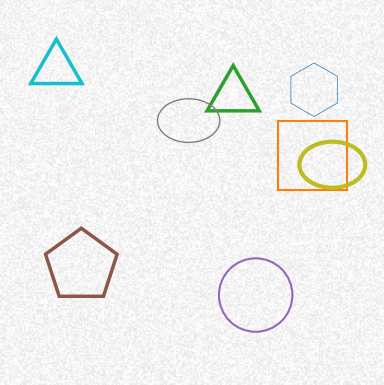[{"shape": "hexagon", "thickness": 0.5, "radius": 0.35, "center": [0.816, 0.767]}, {"shape": "square", "thickness": 1.5, "radius": 0.45, "center": [0.811, 0.596]}, {"shape": "triangle", "thickness": 2.5, "radius": 0.39, "center": [0.606, 0.751]}, {"shape": "circle", "thickness": 1.5, "radius": 0.48, "center": [0.664, 0.234]}, {"shape": "pentagon", "thickness": 2.5, "radius": 0.49, "center": [0.211, 0.309]}, {"shape": "oval", "thickness": 1, "radius": 0.4, "center": [0.49, 0.687]}, {"shape": "oval", "thickness": 3, "radius": 0.43, "center": [0.863, 0.572]}, {"shape": "triangle", "thickness": 2.5, "radius": 0.38, "center": [0.146, 0.821]}]